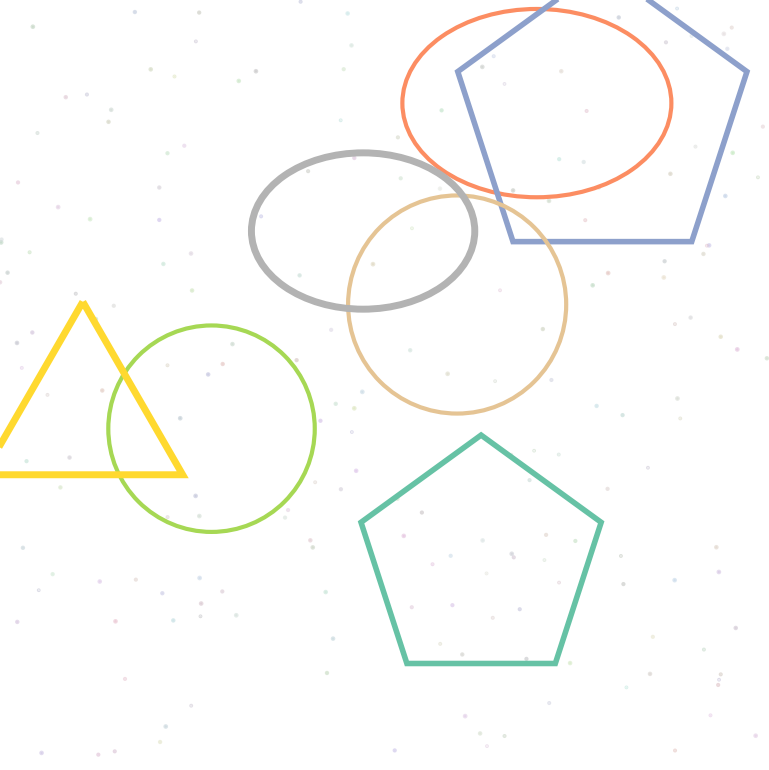[{"shape": "pentagon", "thickness": 2, "radius": 0.82, "center": [0.625, 0.271]}, {"shape": "oval", "thickness": 1.5, "radius": 0.87, "center": [0.697, 0.866]}, {"shape": "pentagon", "thickness": 2, "radius": 0.99, "center": [0.782, 0.846]}, {"shape": "circle", "thickness": 1.5, "radius": 0.67, "center": [0.275, 0.443]}, {"shape": "triangle", "thickness": 2.5, "radius": 0.75, "center": [0.108, 0.458]}, {"shape": "circle", "thickness": 1.5, "radius": 0.71, "center": [0.594, 0.605]}, {"shape": "oval", "thickness": 2.5, "radius": 0.73, "center": [0.472, 0.7]}]